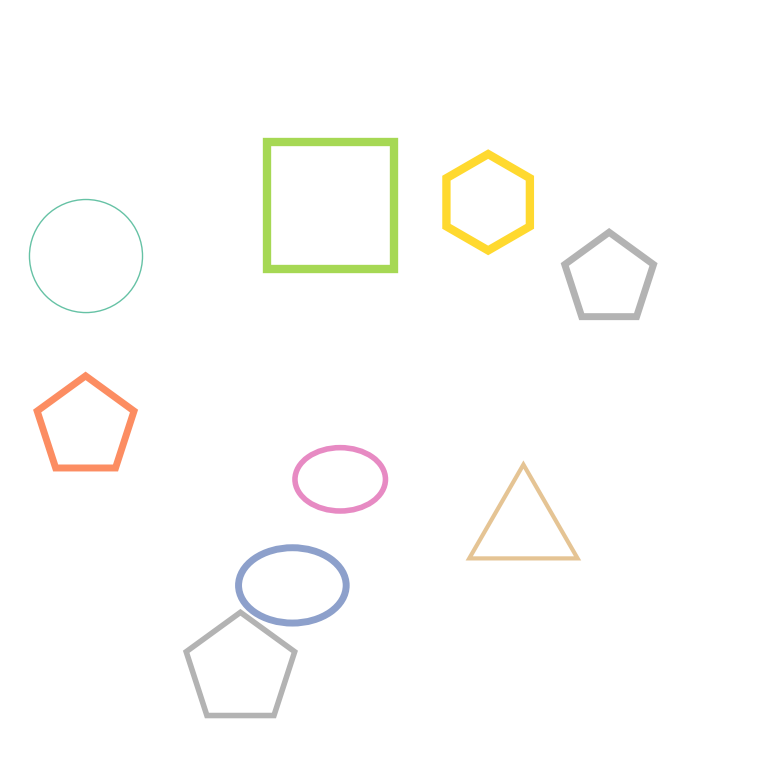[{"shape": "circle", "thickness": 0.5, "radius": 0.37, "center": [0.112, 0.667]}, {"shape": "pentagon", "thickness": 2.5, "radius": 0.33, "center": [0.111, 0.446]}, {"shape": "oval", "thickness": 2.5, "radius": 0.35, "center": [0.38, 0.24]}, {"shape": "oval", "thickness": 2, "radius": 0.29, "center": [0.442, 0.378]}, {"shape": "square", "thickness": 3, "radius": 0.41, "center": [0.429, 0.733]}, {"shape": "hexagon", "thickness": 3, "radius": 0.31, "center": [0.634, 0.737]}, {"shape": "triangle", "thickness": 1.5, "radius": 0.41, "center": [0.68, 0.315]}, {"shape": "pentagon", "thickness": 2.5, "radius": 0.3, "center": [0.791, 0.638]}, {"shape": "pentagon", "thickness": 2, "radius": 0.37, "center": [0.312, 0.131]}]